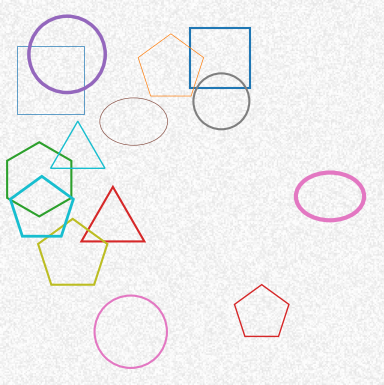[{"shape": "square", "thickness": 0.5, "radius": 0.44, "center": [0.131, 0.792]}, {"shape": "square", "thickness": 1.5, "radius": 0.39, "center": [0.572, 0.849]}, {"shape": "pentagon", "thickness": 0.5, "radius": 0.45, "center": [0.444, 0.823]}, {"shape": "hexagon", "thickness": 1.5, "radius": 0.48, "center": [0.102, 0.534]}, {"shape": "pentagon", "thickness": 1, "radius": 0.37, "center": [0.68, 0.186]}, {"shape": "triangle", "thickness": 1.5, "radius": 0.47, "center": [0.293, 0.42]}, {"shape": "circle", "thickness": 2.5, "radius": 0.5, "center": [0.174, 0.859]}, {"shape": "oval", "thickness": 0.5, "radius": 0.44, "center": [0.347, 0.684]}, {"shape": "oval", "thickness": 3, "radius": 0.44, "center": [0.857, 0.49]}, {"shape": "circle", "thickness": 1.5, "radius": 0.47, "center": [0.34, 0.138]}, {"shape": "circle", "thickness": 1.5, "radius": 0.36, "center": [0.575, 0.737]}, {"shape": "pentagon", "thickness": 1.5, "radius": 0.47, "center": [0.189, 0.337]}, {"shape": "triangle", "thickness": 1, "radius": 0.41, "center": [0.202, 0.604]}, {"shape": "pentagon", "thickness": 2, "radius": 0.43, "center": [0.109, 0.456]}]